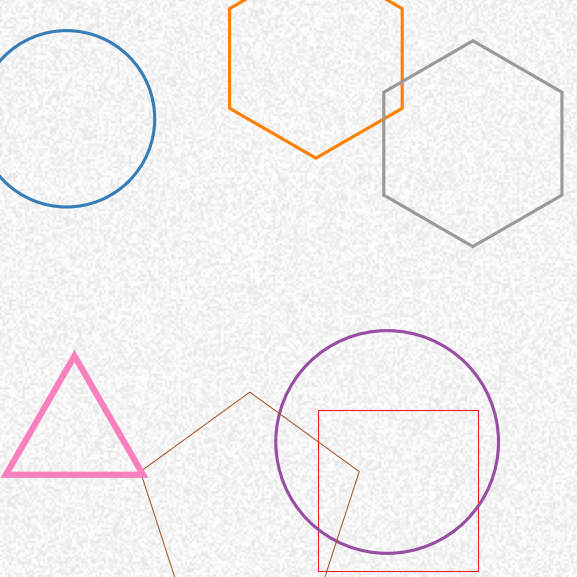[{"shape": "square", "thickness": 0.5, "radius": 0.69, "center": [0.689, 0.15]}, {"shape": "circle", "thickness": 1.5, "radius": 0.76, "center": [0.115, 0.793]}, {"shape": "circle", "thickness": 1.5, "radius": 0.96, "center": [0.67, 0.234]}, {"shape": "hexagon", "thickness": 1.5, "radius": 0.86, "center": [0.547, 0.898]}, {"shape": "pentagon", "thickness": 0.5, "radius": 1.0, "center": [0.433, 0.121]}, {"shape": "triangle", "thickness": 3, "radius": 0.69, "center": [0.129, 0.246]}, {"shape": "hexagon", "thickness": 1.5, "radius": 0.89, "center": [0.819, 0.75]}]